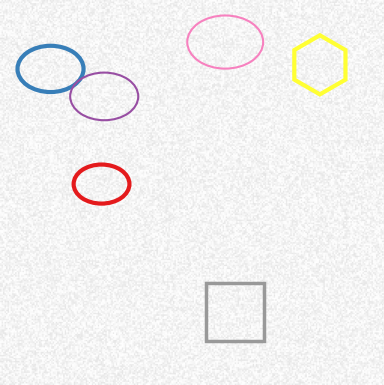[{"shape": "oval", "thickness": 3, "radius": 0.36, "center": [0.264, 0.522]}, {"shape": "oval", "thickness": 3, "radius": 0.43, "center": [0.131, 0.821]}, {"shape": "oval", "thickness": 1.5, "radius": 0.44, "center": [0.271, 0.75]}, {"shape": "hexagon", "thickness": 3, "radius": 0.38, "center": [0.831, 0.832]}, {"shape": "oval", "thickness": 1.5, "radius": 0.49, "center": [0.585, 0.891]}, {"shape": "square", "thickness": 2.5, "radius": 0.38, "center": [0.61, 0.19]}]